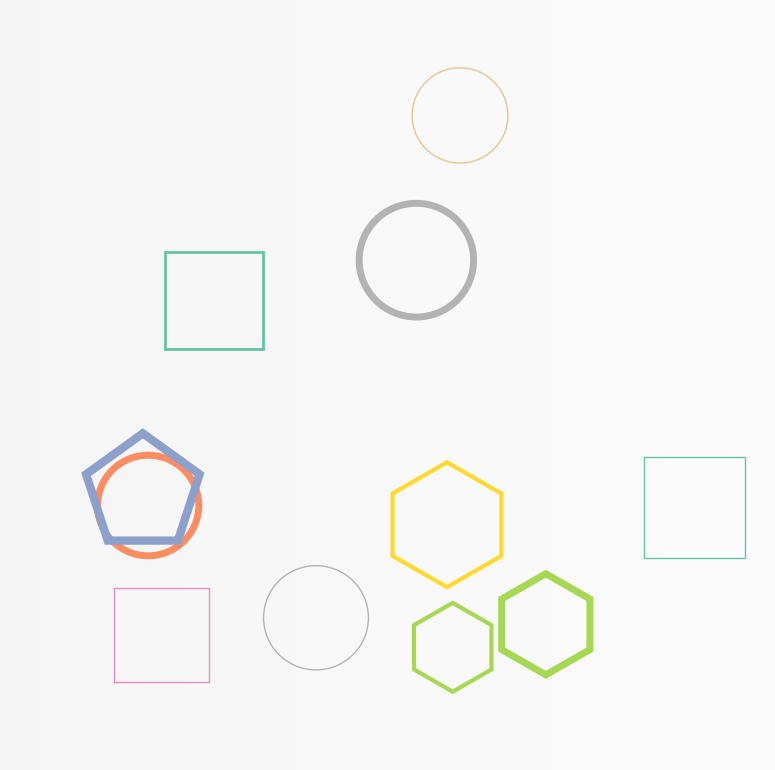[{"shape": "square", "thickness": 0.5, "radius": 0.33, "center": [0.896, 0.341]}, {"shape": "square", "thickness": 1, "radius": 0.32, "center": [0.276, 0.61]}, {"shape": "circle", "thickness": 2.5, "radius": 0.33, "center": [0.191, 0.343]}, {"shape": "pentagon", "thickness": 3, "radius": 0.39, "center": [0.184, 0.36]}, {"shape": "square", "thickness": 0.5, "radius": 0.31, "center": [0.209, 0.176]}, {"shape": "hexagon", "thickness": 1.5, "radius": 0.29, "center": [0.584, 0.159]}, {"shape": "hexagon", "thickness": 2.5, "radius": 0.33, "center": [0.704, 0.189]}, {"shape": "hexagon", "thickness": 1.5, "radius": 0.41, "center": [0.577, 0.319]}, {"shape": "circle", "thickness": 0.5, "radius": 0.31, "center": [0.594, 0.85]}, {"shape": "circle", "thickness": 0.5, "radius": 0.34, "center": [0.408, 0.198]}, {"shape": "circle", "thickness": 2.5, "radius": 0.37, "center": [0.537, 0.662]}]